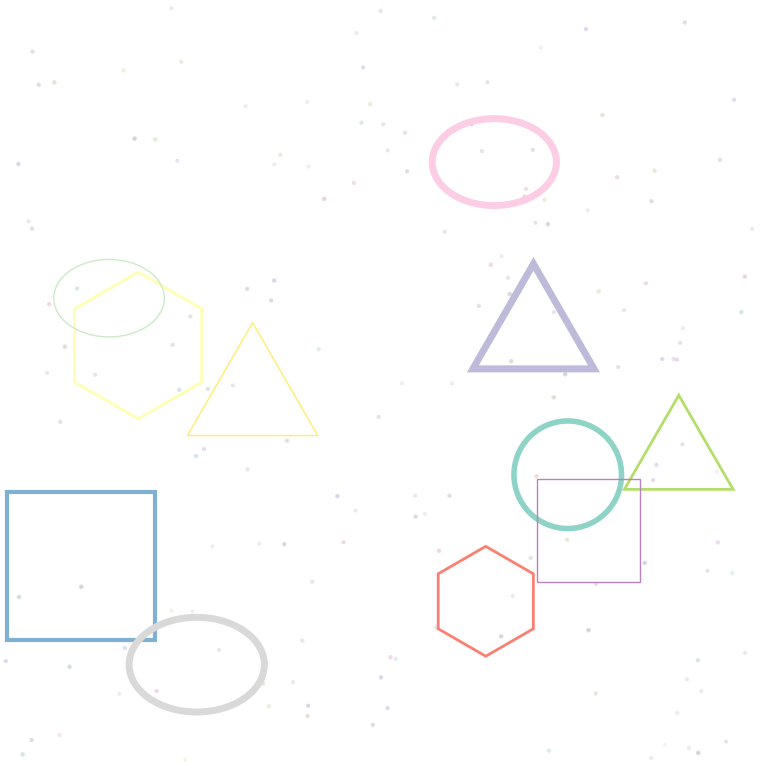[{"shape": "circle", "thickness": 2, "radius": 0.35, "center": [0.737, 0.383]}, {"shape": "hexagon", "thickness": 1, "radius": 0.48, "center": [0.179, 0.551]}, {"shape": "triangle", "thickness": 2.5, "radius": 0.45, "center": [0.693, 0.566]}, {"shape": "hexagon", "thickness": 1, "radius": 0.36, "center": [0.631, 0.219]}, {"shape": "square", "thickness": 1.5, "radius": 0.48, "center": [0.105, 0.265]}, {"shape": "triangle", "thickness": 1, "radius": 0.41, "center": [0.882, 0.405]}, {"shape": "oval", "thickness": 2.5, "radius": 0.4, "center": [0.642, 0.79]}, {"shape": "oval", "thickness": 2.5, "radius": 0.44, "center": [0.255, 0.137]}, {"shape": "square", "thickness": 0.5, "radius": 0.33, "center": [0.765, 0.311]}, {"shape": "oval", "thickness": 0.5, "radius": 0.36, "center": [0.142, 0.613]}, {"shape": "triangle", "thickness": 0.5, "radius": 0.49, "center": [0.328, 0.483]}]